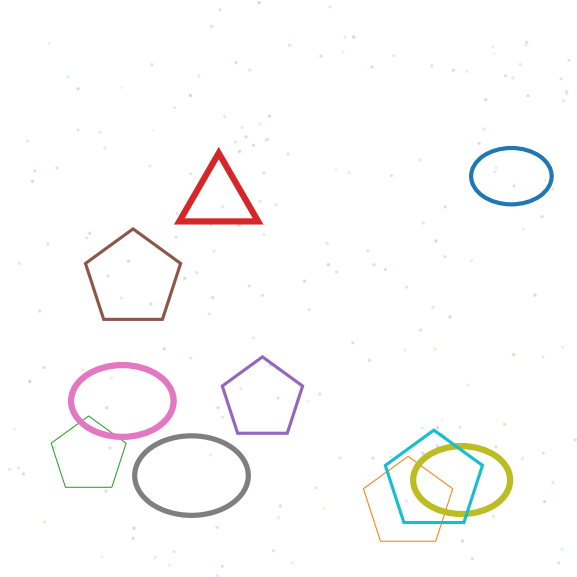[{"shape": "oval", "thickness": 2, "radius": 0.35, "center": [0.886, 0.694]}, {"shape": "pentagon", "thickness": 0.5, "radius": 0.41, "center": [0.707, 0.128]}, {"shape": "pentagon", "thickness": 0.5, "radius": 0.34, "center": [0.154, 0.211]}, {"shape": "triangle", "thickness": 3, "radius": 0.39, "center": [0.379, 0.655]}, {"shape": "pentagon", "thickness": 1.5, "radius": 0.37, "center": [0.454, 0.308]}, {"shape": "pentagon", "thickness": 1.5, "radius": 0.43, "center": [0.23, 0.516]}, {"shape": "oval", "thickness": 3, "radius": 0.44, "center": [0.212, 0.305]}, {"shape": "oval", "thickness": 2.5, "radius": 0.49, "center": [0.332, 0.176]}, {"shape": "oval", "thickness": 3, "radius": 0.42, "center": [0.799, 0.168]}, {"shape": "pentagon", "thickness": 1.5, "radius": 0.44, "center": [0.751, 0.166]}]